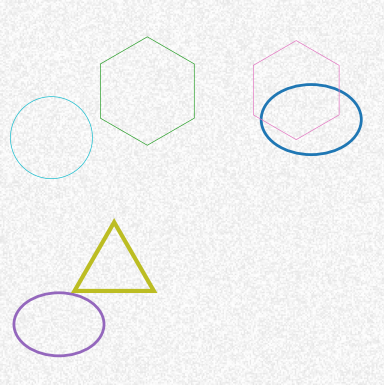[{"shape": "oval", "thickness": 2, "radius": 0.65, "center": [0.808, 0.689]}, {"shape": "hexagon", "thickness": 0.5, "radius": 0.7, "center": [0.383, 0.763]}, {"shape": "oval", "thickness": 2, "radius": 0.58, "center": [0.153, 0.158]}, {"shape": "hexagon", "thickness": 0.5, "radius": 0.64, "center": [0.769, 0.766]}, {"shape": "triangle", "thickness": 3, "radius": 0.6, "center": [0.297, 0.304]}, {"shape": "circle", "thickness": 0.5, "radius": 0.53, "center": [0.134, 0.642]}]